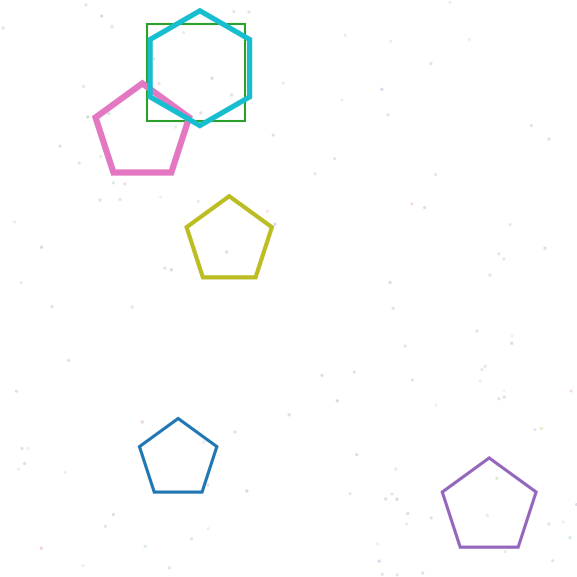[{"shape": "pentagon", "thickness": 1.5, "radius": 0.35, "center": [0.308, 0.204]}, {"shape": "square", "thickness": 1, "radius": 0.42, "center": [0.339, 0.873]}, {"shape": "pentagon", "thickness": 1.5, "radius": 0.43, "center": [0.847, 0.121]}, {"shape": "pentagon", "thickness": 3, "radius": 0.43, "center": [0.247, 0.769]}, {"shape": "pentagon", "thickness": 2, "radius": 0.39, "center": [0.397, 0.582]}, {"shape": "hexagon", "thickness": 2.5, "radius": 0.5, "center": [0.346, 0.881]}]